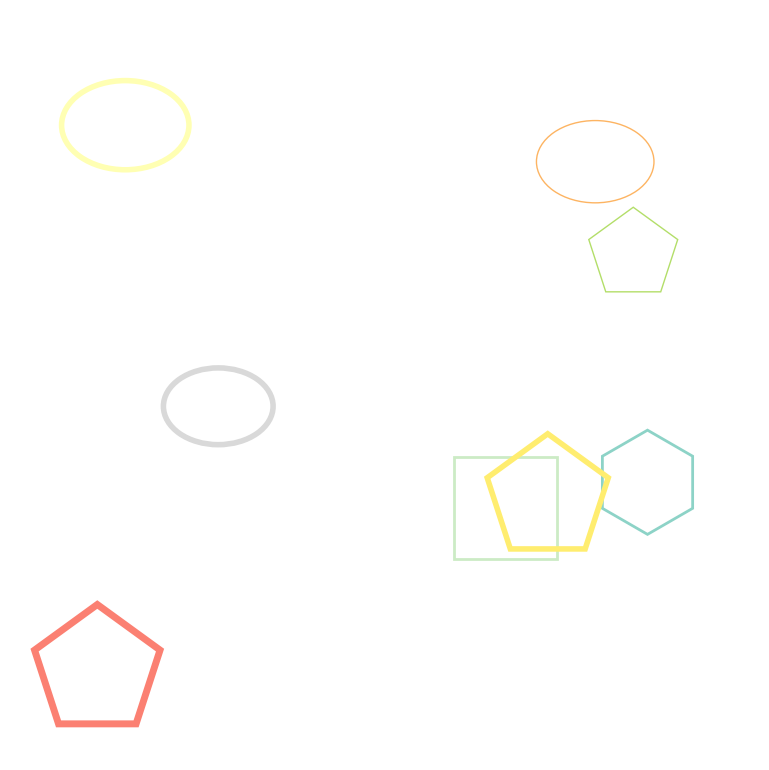[{"shape": "hexagon", "thickness": 1, "radius": 0.34, "center": [0.841, 0.374]}, {"shape": "oval", "thickness": 2, "radius": 0.41, "center": [0.163, 0.837]}, {"shape": "pentagon", "thickness": 2.5, "radius": 0.43, "center": [0.126, 0.129]}, {"shape": "oval", "thickness": 0.5, "radius": 0.38, "center": [0.773, 0.79]}, {"shape": "pentagon", "thickness": 0.5, "radius": 0.3, "center": [0.822, 0.67]}, {"shape": "oval", "thickness": 2, "radius": 0.36, "center": [0.283, 0.472]}, {"shape": "square", "thickness": 1, "radius": 0.33, "center": [0.656, 0.34]}, {"shape": "pentagon", "thickness": 2, "radius": 0.41, "center": [0.711, 0.354]}]